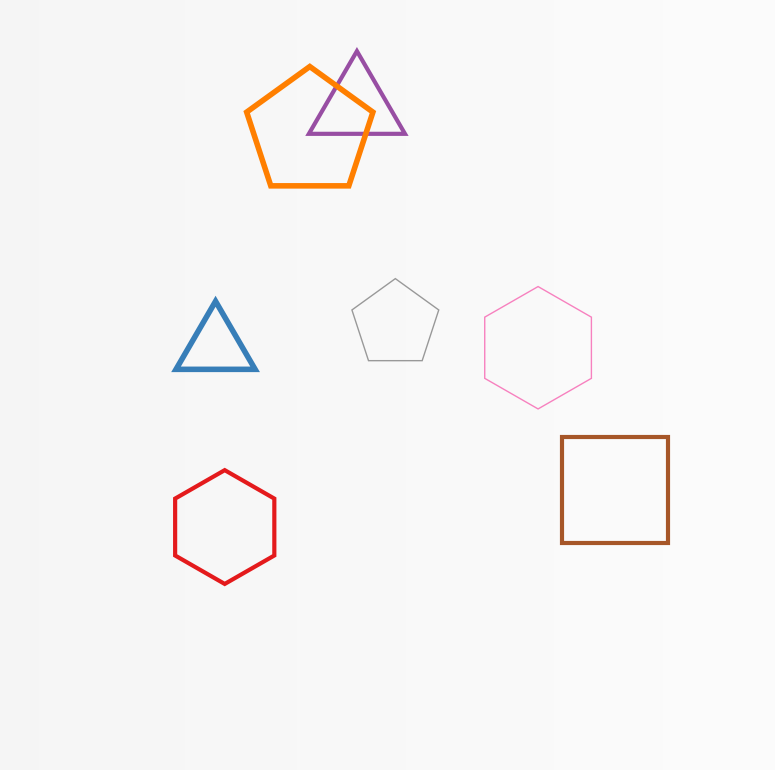[{"shape": "hexagon", "thickness": 1.5, "radius": 0.37, "center": [0.29, 0.316]}, {"shape": "triangle", "thickness": 2, "radius": 0.29, "center": [0.278, 0.55]}, {"shape": "triangle", "thickness": 1.5, "radius": 0.36, "center": [0.461, 0.862]}, {"shape": "pentagon", "thickness": 2, "radius": 0.43, "center": [0.4, 0.828]}, {"shape": "square", "thickness": 1.5, "radius": 0.34, "center": [0.793, 0.364]}, {"shape": "hexagon", "thickness": 0.5, "radius": 0.4, "center": [0.694, 0.548]}, {"shape": "pentagon", "thickness": 0.5, "radius": 0.29, "center": [0.51, 0.579]}]